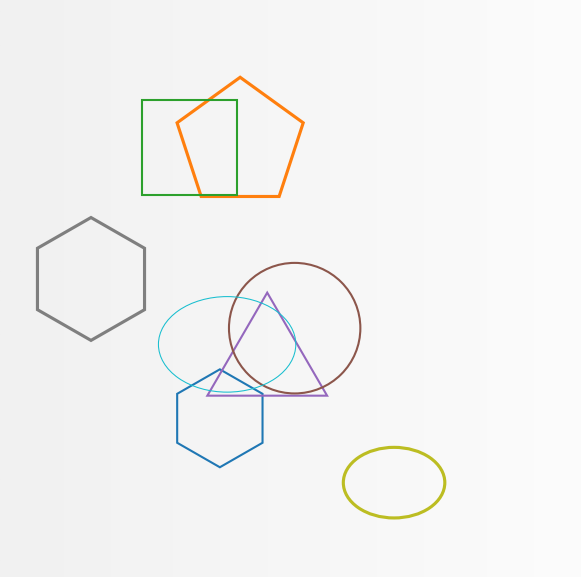[{"shape": "hexagon", "thickness": 1, "radius": 0.42, "center": [0.378, 0.275]}, {"shape": "pentagon", "thickness": 1.5, "radius": 0.57, "center": [0.413, 0.751]}, {"shape": "square", "thickness": 1, "radius": 0.41, "center": [0.326, 0.744]}, {"shape": "triangle", "thickness": 1, "radius": 0.59, "center": [0.46, 0.373]}, {"shape": "circle", "thickness": 1, "radius": 0.57, "center": [0.507, 0.431]}, {"shape": "hexagon", "thickness": 1.5, "radius": 0.53, "center": [0.157, 0.516]}, {"shape": "oval", "thickness": 1.5, "radius": 0.44, "center": [0.678, 0.163]}, {"shape": "oval", "thickness": 0.5, "radius": 0.59, "center": [0.391, 0.403]}]